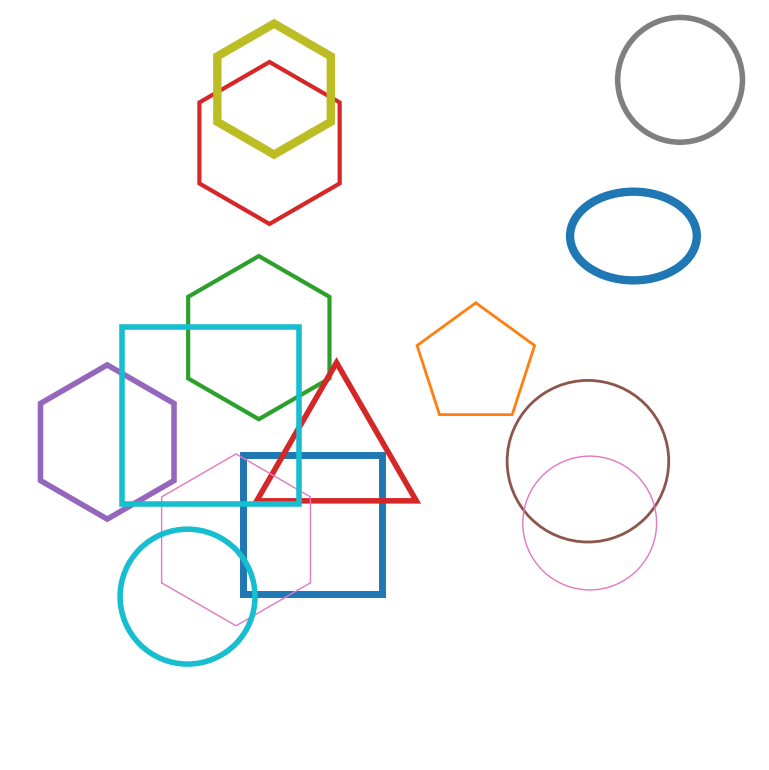[{"shape": "square", "thickness": 2.5, "radius": 0.45, "center": [0.405, 0.319]}, {"shape": "oval", "thickness": 3, "radius": 0.41, "center": [0.823, 0.693]}, {"shape": "pentagon", "thickness": 1, "radius": 0.4, "center": [0.618, 0.526]}, {"shape": "hexagon", "thickness": 1.5, "radius": 0.53, "center": [0.336, 0.562]}, {"shape": "triangle", "thickness": 2, "radius": 0.6, "center": [0.437, 0.409]}, {"shape": "hexagon", "thickness": 1.5, "radius": 0.53, "center": [0.35, 0.814]}, {"shape": "hexagon", "thickness": 2, "radius": 0.5, "center": [0.139, 0.426]}, {"shape": "circle", "thickness": 1, "radius": 0.52, "center": [0.764, 0.401]}, {"shape": "hexagon", "thickness": 0.5, "radius": 0.56, "center": [0.307, 0.299]}, {"shape": "circle", "thickness": 0.5, "radius": 0.43, "center": [0.766, 0.321]}, {"shape": "circle", "thickness": 2, "radius": 0.41, "center": [0.883, 0.896]}, {"shape": "hexagon", "thickness": 3, "radius": 0.43, "center": [0.356, 0.884]}, {"shape": "square", "thickness": 2, "radius": 0.57, "center": [0.273, 0.46]}, {"shape": "circle", "thickness": 2, "radius": 0.44, "center": [0.244, 0.225]}]